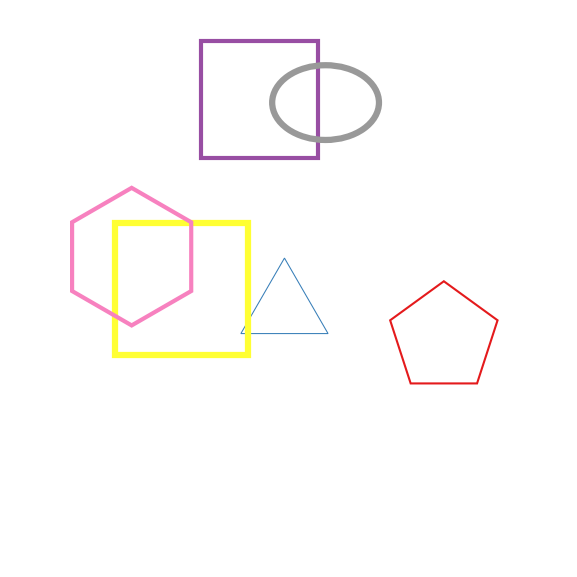[{"shape": "pentagon", "thickness": 1, "radius": 0.49, "center": [0.769, 0.414]}, {"shape": "triangle", "thickness": 0.5, "radius": 0.44, "center": [0.493, 0.465]}, {"shape": "square", "thickness": 2, "radius": 0.51, "center": [0.449, 0.826]}, {"shape": "square", "thickness": 3, "radius": 0.57, "center": [0.314, 0.499]}, {"shape": "hexagon", "thickness": 2, "radius": 0.6, "center": [0.228, 0.555]}, {"shape": "oval", "thickness": 3, "radius": 0.46, "center": [0.564, 0.821]}]